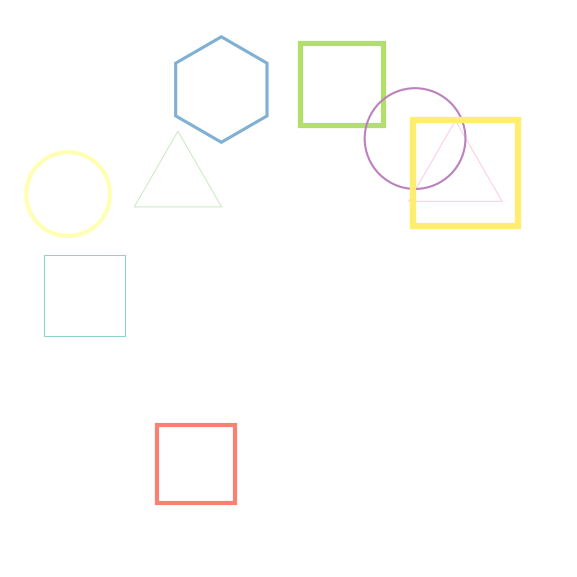[{"shape": "square", "thickness": 0.5, "radius": 0.35, "center": [0.147, 0.487]}, {"shape": "circle", "thickness": 2, "radius": 0.36, "center": [0.118, 0.663]}, {"shape": "square", "thickness": 2, "radius": 0.34, "center": [0.34, 0.196]}, {"shape": "hexagon", "thickness": 1.5, "radius": 0.46, "center": [0.383, 0.844]}, {"shape": "square", "thickness": 2.5, "radius": 0.36, "center": [0.592, 0.854]}, {"shape": "triangle", "thickness": 0.5, "radius": 0.47, "center": [0.789, 0.697]}, {"shape": "circle", "thickness": 1, "radius": 0.44, "center": [0.719, 0.759]}, {"shape": "triangle", "thickness": 0.5, "radius": 0.44, "center": [0.308, 0.684]}, {"shape": "square", "thickness": 3, "radius": 0.46, "center": [0.806, 0.699]}]